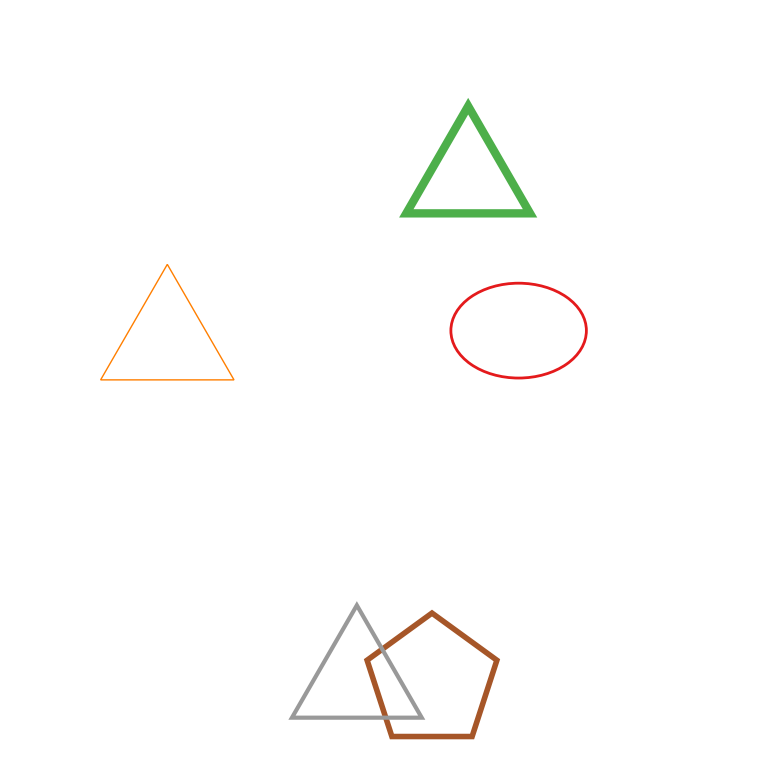[{"shape": "oval", "thickness": 1, "radius": 0.44, "center": [0.674, 0.571]}, {"shape": "triangle", "thickness": 3, "radius": 0.46, "center": [0.608, 0.769]}, {"shape": "triangle", "thickness": 0.5, "radius": 0.5, "center": [0.217, 0.557]}, {"shape": "pentagon", "thickness": 2, "radius": 0.44, "center": [0.561, 0.115]}, {"shape": "triangle", "thickness": 1.5, "radius": 0.49, "center": [0.463, 0.117]}]